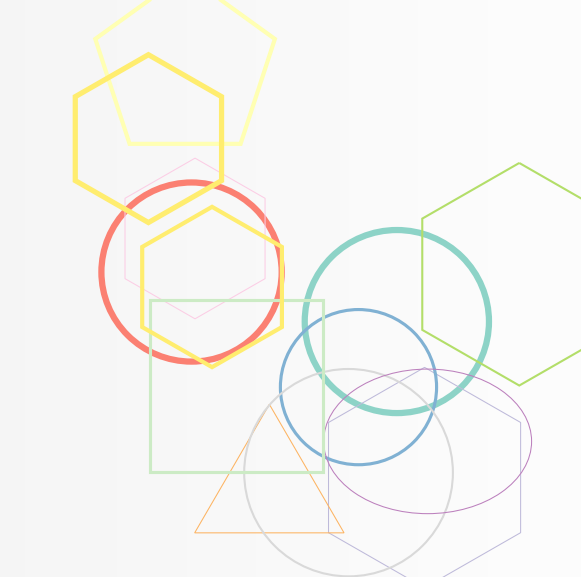[{"shape": "circle", "thickness": 3, "radius": 0.79, "center": [0.683, 0.442]}, {"shape": "pentagon", "thickness": 2, "radius": 0.81, "center": [0.318, 0.881]}, {"shape": "hexagon", "thickness": 0.5, "radius": 0.95, "center": [0.73, 0.172]}, {"shape": "circle", "thickness": 3, "radius": 0.78, "center": [0.33, 0.528]}, {"shape": "circle", "thickness": 1.5, "radius": 0.67, "center": [0.617, 0.329]}, {"shape": "triangle", "thickness": 0.5, "radius": 0.74, "center": [0.463, 0.151]}, {"shape": "hexagon", "thickness": 1, "radius": 0.96, "center": [0.893, 0.524]}, {"shape": "hexagon", "thickness": 0.5, "radius": 0.7, "center": [0.336, 0.586]}, {"shape": "circle", "thickness": 1, "radius": 0.9, "center": [0.6, 0.181]}, {"shape": "oval", "thickness": 0.5, "radius": 0.89, "center": [0.736, 0.235]}, {"shape": "square", "thickness": 1.5, "radius": 0.74, "center": [0.407, 0.331]}, {"shape": "hexagon", "thickness": 2.5, "radius": 0.73, "center": [0.255, 0.759]}, {"shape": "hexagon", "thickness": 2, "radius": 0.69, "center": [0.365, 0.502]}]